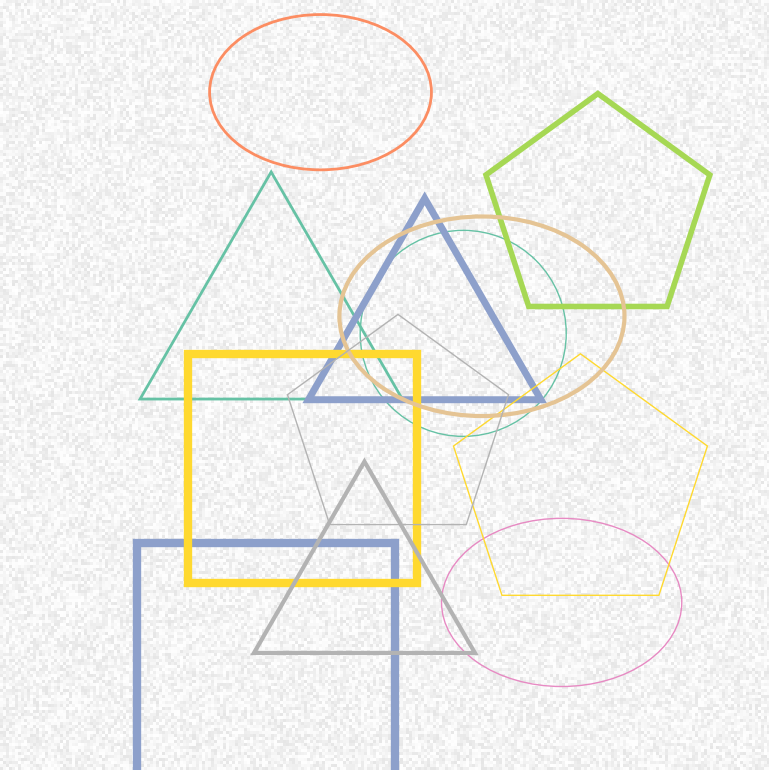[{"shape": "triangle", "thickness": 1, "radius": 0.98, "center": [0.352, 0.58]}, {"shape": "circle", "thickness": 0.5, "radius": 0.67, "center": [0.602, 0.567]}, {"shape": "oval", "thickness": 1, "radius": 0.72, "center": [0.416, 0.88]}, {"shape": "square", "thickness": 3, "radius": 0.84, "center": [0.345, 0.128]}, {"shape": "triangle", "thickness": 2.5, "radius": 0.87, "center": [0.552, 0.568]}, {"shape": "oval", "thickness": 0.5, "radius": 0.78, "center": [0.729, 0.218]}, {"shape": "pentagon", "thickness": 2, "radius": 0.76, "center": [0.776, 0.726]}, {"shape": "square", "thickness": 3, "radius": 0.74, "center": [0.393, 0.391]}, {"shape": "pentagon", "thickness": 0.5, "radius": 0.87, "center": [0.754, 0.367]}, {"shape": "oval", "thickness": 1.5, "radius": 0.93, "center": [0.626, 0.589]}, {"shape": "pentagon", "thickness": 0.5, "radius": 0.75, "center": [0.517, 0.441]}, {"shape": "triangle", "thickness": 1.5, "radius": 0.83, "center": [0.473, 0.235]}]